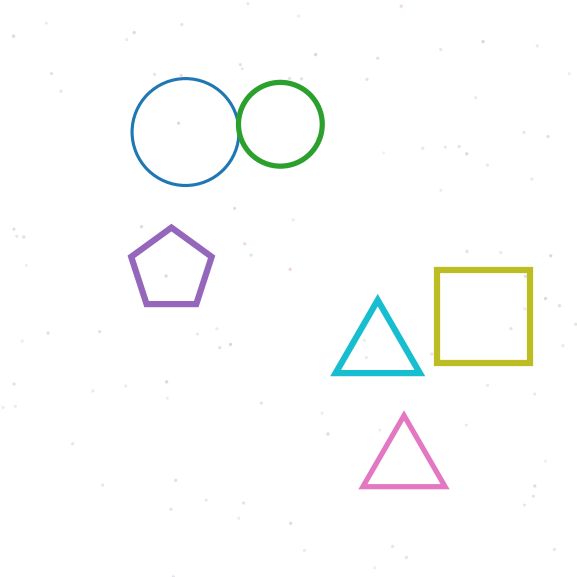[{"shape": "circle", "thickness": 1.5, "radius": 0.46, "center": [0.321, 0.77]}, {"shape": "circle", "thickness": 2.5, "radius": 0.36, "center": [0.485, 0.784]}, {"shape": "pentagon", "thickness": 3, "radius": 0.37, "center": [0.297, 0.532]}, {"shape": "triangle", "thickness": 2.5, "radius": 0.41, "center": [0.7, 0.197]}, {"shape": "square", "thickness": 3, "radius": 0.4, "center": [0.838, 0.451]}, {"shape": "triangle", "thickness": 3, "radius": 0.42, "center": [0.654, 0.395]}]